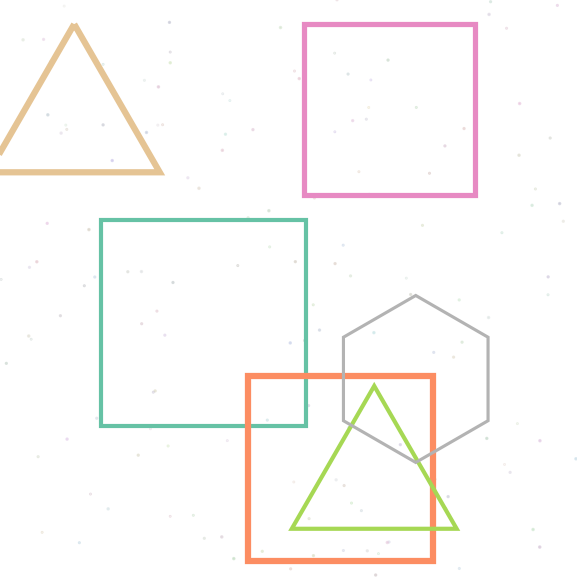[{"shape": "square", "thickness": 2, "radius": 0.89, "center": [0.353, 0.44]}, {"shape": "square", "thickness": 3, "radius": 0.8, "center": [0.59, 0.188]}, {"shape": "square", "thickness": 2.5, "radius": 0.74, "center": [0.674, 0.81]}, {"shape": "triangle", "thickness": 2, "radius": 0.82, "center": [0.648, 0.166]}, {"shape": "triangle", "thickness": 3, "radius": 0.86, "center": [0.128, 0.786]}, {"shape": "hexagon", "thickness": 1.5, "radius": 0.72, "center": [0.72, 0.343]}]